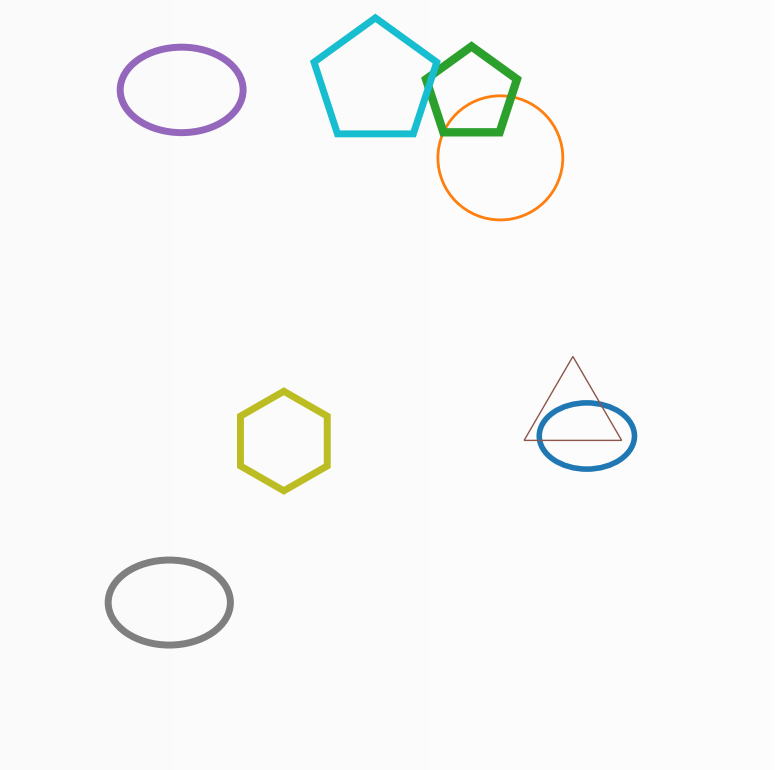[{"shape": "oval", "thickness": 2, "radius": 0.31, "center": [0.757, 0.434]}, {"shape": "circle", "thickness": 1, "radius": 0.4, "center": [0.646, 0.795]}, {"shape": "pentagon", "thickness": 3, "radius": 0.31, "center": [0.608, 0.878]}, {"shape": "oval", "thickness": 2.5, "radius": 0.4, "center": [0.234, 0.883]}, {"shape": "triangle", "thickness": 0.5, "radius": 0.36, "center": [0.739, 0.464]}, {"shape": "oval", "thickness": 2.5, "radius": 0.39, "center": [0.218, 0.217]}, {"shape": "hexagon", "thickness": 2.5, "radius": 0.32, "center": [0.366, 0.427]}, {"shape": "pentagon", "thickness": 2.5, "radius": 0.42, "center": [0.484, 0.894]}]